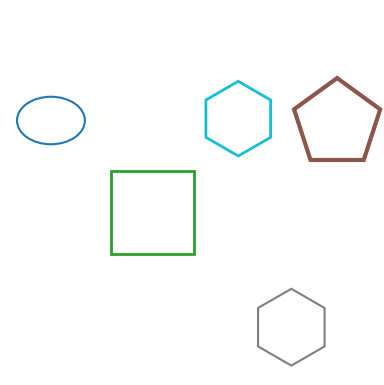[{"shape": "oval", "thickness": 1.5, "radius": 0.44, "center": [0.132, 0.687]}, {"shape": "square", "thickness": 2, "radius": 0.54, "center": [0.397, 0.447]}, {"shape": "pentagon", "thickness": 3, "radius": 0.59, "center": [0.876, 0.68]}, {"shape": "hexagon", "thickness": 1.5, "radius": 0.5, "center": [0.757, 0.15]}, {"shape": "hexagon", "thickness": 2, "radius": 0.49, "center": [0.619, 0.692]}]